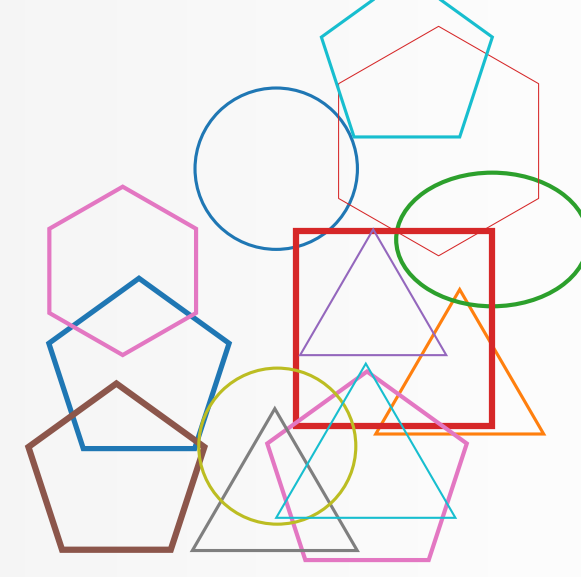[{"shape": "circle", "thickness": 1.5, "radius": 0.7, "center": [0.475, 0.707]}, {"shape": "pentagon", "thickness": 2.5, "radius": 0.82, "center": [0.239, 0.354]}, {"shape": "triangle", "thickness": 1.5, "radius": 0.83, "center": [0.791, 0.331]}, {"shape": "oval", "thickness": 2, "radius": 0.83, "center": [0.847, 0.584]}, {"shape": "square", "thickness": 3, "radius": 0.85, "center": [0.678, 0.431]}, {"shape": "hexagon", "thickness": 0.5, "radius": 0.99, "center": [0.755, 0.755]}, {"shape": "triangle", "thickness": 1, "radius": 0.73, "center": [0.642, 0.457]}, {"shape": "pentagon", "thickness": 3, "radius": 0.8, "center": [0.2, 0.176]}, {"shape": "pentagon", "thickness": 2, "radius": 0.9, "center": [0.631, 0.175]}, {"shape": "hexagon", "thickness": 2, "radius": 0.73, "center": [0.211, 0.53]}, {"shape": "triangle", "thickness": 1.5, "radius": 0.82, "center": [0.473, 0.128]}, {"shape": "circle", "thickness": 1.5, "radius": 0.68, "center": [0.477, 0.227]}, {"shape": "pentagon", "thickness": 1.5, "radius": 0.77, "center": [0.7, 0.887]}, {"shape": "triangle", "thickness": 1, "radius": 0.89, "center": [0.629, 0.191]}]